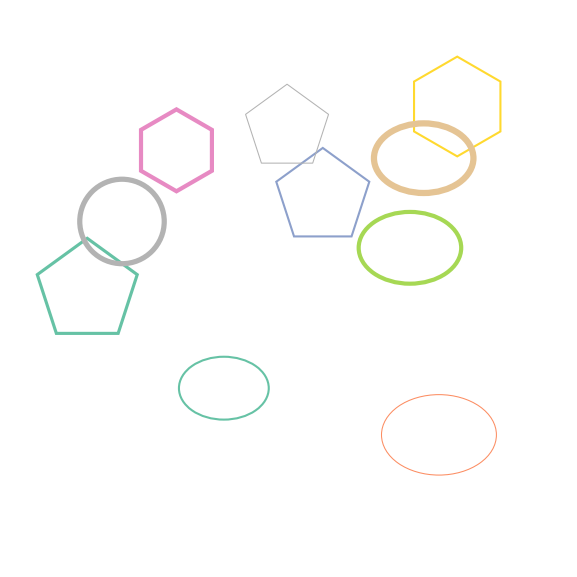[{"shape": "pentagon", "thickness": 1.5, "radius": 0.45, "center": [0.151, 0.495]}, {"shape": "oval", "thickness": 1, "radius": 0.39, "center": [0.388, 0.327]}, {"shape": "oval", "thickness": 0.5, "radius": 0.5, "center": [0.76, 0.246]}, {"shape": "pentagon", "thickness": 1, "radius": 0.42, "center": [0.559, 0.658]}, {"shape": "hexagon", "thickness": 2, "radius": 0.35, "center": [0.306, 0.739]}, {"shape": "oval", "thickness": 2, "radius": 0.44, "center": [0.71, 0.57]}, {"shape": "hexagon", "thickness": 1, "radius": 0.43, "center": [0.792, 0.815]}, {"shape": "oval", "thickness": 3, "radius": 0.43, "center": [0.734, 0.725]}, {"shape": "circle", "thickness": 2.5, "radius": 0.37, "center": [0.211, 0.616]}, {"shape": "pentagon", "thickness": 0.5, "radius": 0.38, "center": [0.497, 0.778]}]